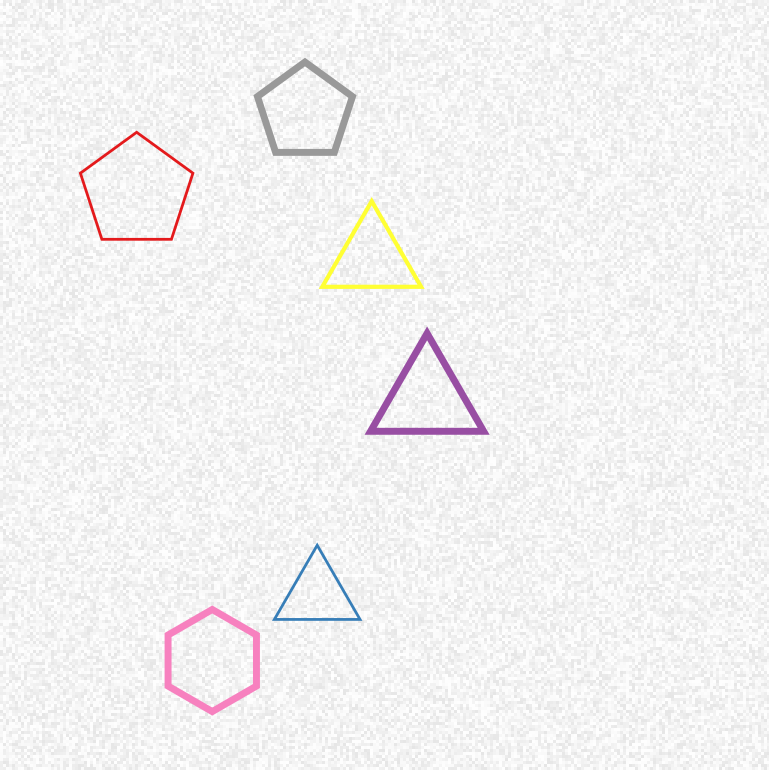[{"shape": "pentagon", "thickness": 1, "radius": 0.38, "center": [0.177, 0.751]}, {"shape": "triangle", "thickness": 1, "radius": 0.32, "center": [0.412, 0.228]}, {"shape": "triangle", "thickness": 2.5, "radius": 0.42, "center": [0.555, 0.482]}, {"shape": "triangle", "thickness": 1.5, "radius": 0.37, "center": [0.483, 0.665]}, {"shape": "hexagon", "thickness": 2.5, "radius": 0.33, "center": [0.276, 0.142]}, {"shape": "pentagon", "thickness": 2.5, "radius": 0.32, "center": [0.396, 0.855]}]